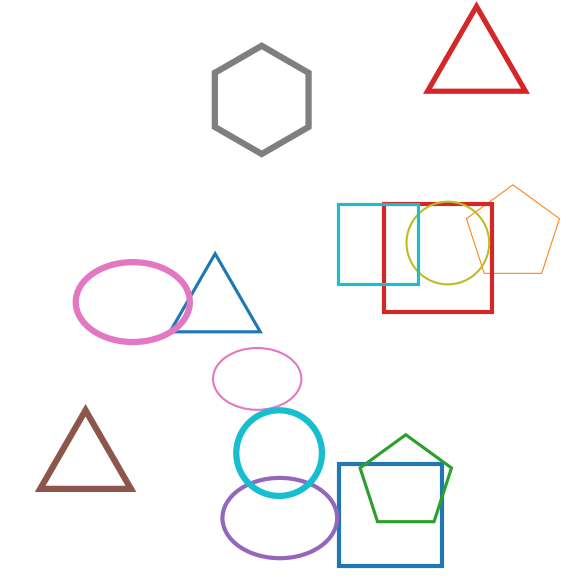[{"shape": "square", "thickness": 2, "radius": 0.45, "center": [0.676, 0.107]}, {"shape": "triangle", "thickness": 1.5, "radius": 0.45, "center": [0.373, 0.47]}, {"shape": "pentagon", "thickness": 0.5, "radius": 0.42, "center": [0.888, 0.594]}, {"shape": "pentagon", "thickness": 1.5, "radius": 0.42, "center": [0.703, 0.163]}, {"shape": "triangle", "thickness": 2.5, "radius": 0.49, "center": [0.825, 0.89]}, {"shape": "square", "thickness": 2, "radius": 0.47, "center": [0.758, 0.552]}, {"shape": "oval", "thickness": 2, "radius": 0.5, "center": [0.485, 0.102]}, {"shape": "triangle", "thickness": 3, "radius": 0.45, "center": [0.148, 0.198]}, {"shape": "oval", "thickness": 1, "radius": 0.38, "center": [0.445, 0.343]}, {"shape": "oval", "thickness": 3, "radius": 0.49, "center": [0.23, 0.476]}, {"shape": "hexagon", "thickness": 3, "radius": 0.47, "center": [0.453, 0.826]}, {"shape": "circle", "thickness": 1, "radius": 0.36, "center": [0.776, 0.578]}, {"shape": "circle", "thickness": 3, "radius": 0.37, "center": [0.483, 0.215]}, {"shape": "square", "thickness": 1.5, "radius": 0.35, "center": [0.655, 0.577]}]